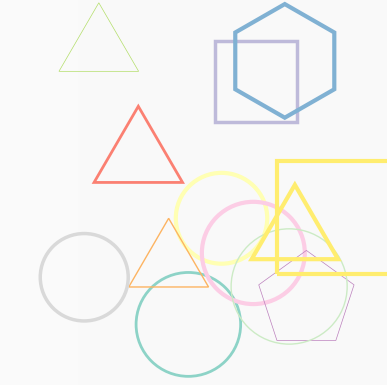[{"shape": "circle", "thickness": 2, "radius": 0.67, "center": [0.486, 0.157]}, {"shape": "circle", "thickness": 3, "radius": 0.59, "center": [0.572, 0.433]}, {"shape": "square", "thickness": 2.5, "radius": 0.53, "center": [0.66, 0.788]}, {"shape": "triangle", "thickness": 2, "radius": 0.66, "center": [0.357, 0.592]}, {"shape": "hexagon", "thickness": 3, "radius": 0.74, "center": [0.735, 0.842]}, {"shape": "triangle", "thickness": 1, "radius": 0.59, "center": [0.435, 0.314]}, {"shape": "triangle", "thickness": 0.5, "radius": 0.59, "center": [0.255, 0.874]}, {"shape": "circle", "thickness": 3, "radius": 0.66, "center": [0.654, 0.343]}, {"shape": "circle", "thickness": 2.5, "radius": 0.57, "center": [0.217, 0.28]}, {"shape": "pentagon", "thickness": 0.5, "radius": 0.65, "center": [0.791, 0.22]}, {"shape": "circle", "thickness": 1, "radius": 0.75, "center": [0.746, 0.256]}, {"shape": "square", "thickness": 3, "radius": 0.73, "center": [0.862, 0.434]}, {"shape": "triangle", "thickness": 3, "radius": 0.64, "center": [0.761, 0.391]}]